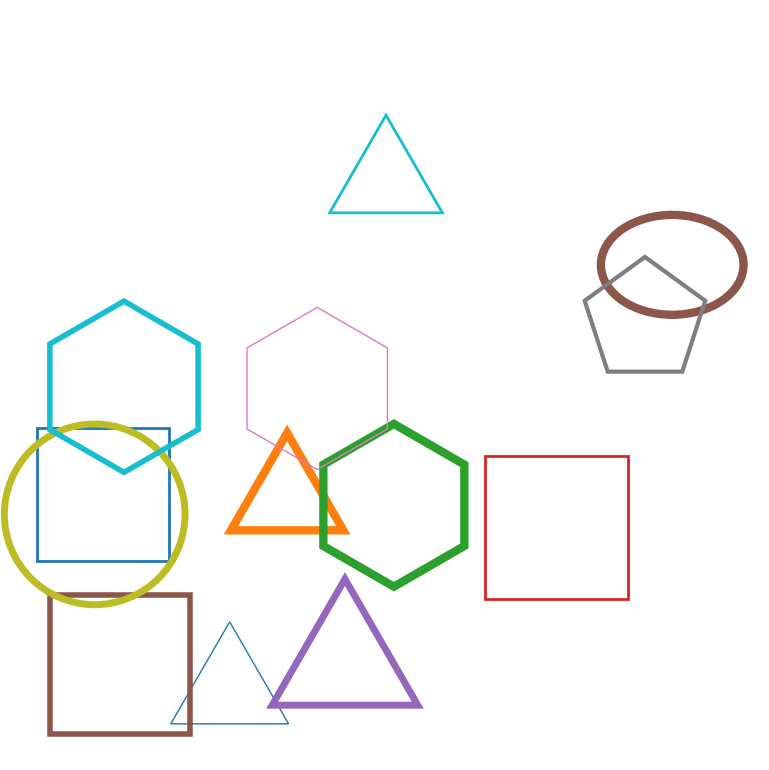[{"shape": "triangle", "thickness": 0.5, "radius": 0.44, "center": [0.298, 0.104]}, {"shape": "square", "thickness": 1, "radius": 0.43, "center": [0.134, 0.357]}, {"shape": "triangle", "thickness": 3, "radius": 0.42, "center": [0.373, 0.353]}, {"shape": "hexagon", "thickness": 3, "radius": 0.53, "center": [0.512, 0.344]}, {"shape": "square", "thickness": 1, "radius": 0.47, "center": [0.723, 0.315]}, {"shape": "triangle", "thickness": 2.5, "radius": 0.55, "center": [0.448, 0.139]}, {"shape": "oval", "thickness": 3, "radius": 0.46, "center": [0.873, 0.656]}, {"shape": "square", "thickness": 2, "radius": 0.45, "center": [0.156, 0.137]}, {"shape": "hexagon", "thickness": 0.5, "radius": 0.53, "center": [0.412, 0.496]}, {"shape": "pentagon", "thickness": 1.5, "radius": 0.41, "center": [0.838, 0.584]}, {"shape": "circle", "thickness": 2.5, "radius": 0.59, "center": [0.123, 0.332]}, {"shape": "hexagon", "thickness": 2, "radius": 0.56, "center": [0.161, 0.498]}, {"shape": "triangle", "thickness": 1, "radius": 0.42, "center": [0.501, 0.766]}]